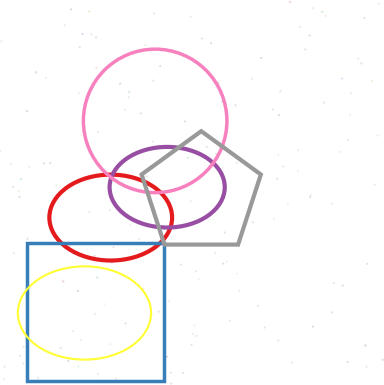[{"shape": "oval", "thickness": 3, "radius": 0.8, "center": [0.288, 0.435]}, {"shape": "square", "thickness": 2.5, "radius": 0.89, "center": [0.248, 0.189]}, {"shape": "oval", "thickness": 3, "radius": 0.75, "center": [0.434, 0.514]}, {"shape": "oval", "thickness": 1.5, "radius": 0.87, "center": [0.219, 0.187]}, {"shape": "circle", "thickness": 2.5, "radius": 0.93, "center": [0.403, 0.686]}, {"shape": "pentagon", "thickness": 3, "radius": 0.81, "center": [0.523, 0.496]}]